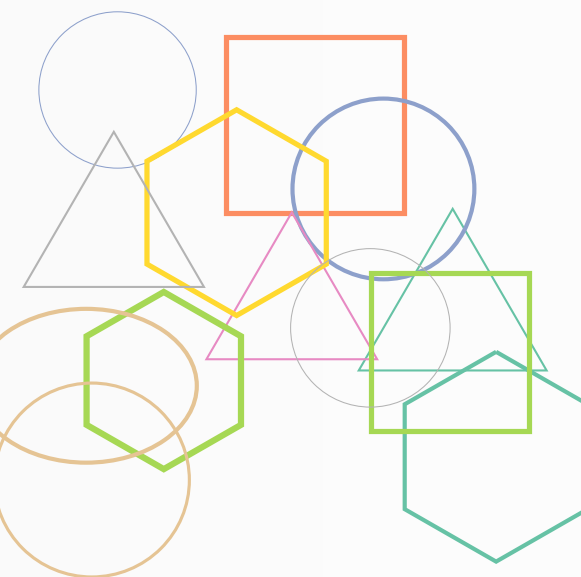[{"shape": "hexagon", "thickness": 2, "radius": 0.91, "center": [0.854, 0.208]}, {"shape": "triangle", "thickness": 1, "radius": 0.93, "center": [0.779, 0.451]}, {"shape": "square", "thickness": 2.5, "radius": 0.76, "center": [0.542, 0.783]}, {"shape": "circle", "thickness": 0.5, "radius": 0.68, "center": [0.202, 0.843]}, {"shape": "circle", "thickness": 2, "radius": 0.78, "center": [0.66, 0.672]}, {"shape": "triangle", "thickness": 1, "radius": 0.85, "center": [0.502, 0.462]}, {"shape": "hexagon", "thickness": 3, "radius": 0.77, "center": [0.282, 0.34]}, {"shape": "square", "thickness": 2.5, "radius": 0.68, "center": [0.775, 0.39]}, {"shape": "hexagon", "thickness": 2.5, "radius": 0.89, "center": [0.407, 0.631]}, {"shape": "circle", "thickness": 1.5, "radius": 0.84, "center": [0.158, 0.168]}, {"shape": "oval", "thickness": 2, "radius": 0.95, "center": [0.148, 0.331]}, {"shape": "circle", "thickness": 0.5, "radius": 0.69, "center": [0.637, 0.431]}, {"shape": "triangle", "thickness": 1, "radius": 0.9, "center": [0.196, 0.592]}]